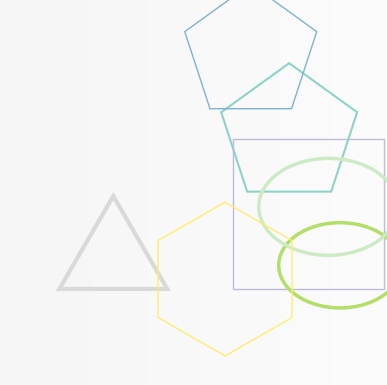[{"shape": "pentagon", "thickness": 1.5, "radius": 0.92, "center": [0.746, 0.651]}, {"shape": "square", "thickness": 1, "radius": 0.97, "center": [0.796, 0.444]}, {"shape": "pentagon", "thickness": 1, "radius": 0.9, "center": [0.647, 0.862]}, {"shape": "oval", "thickness": 2.5, "radius": 0.79, "center": [0.877, 0.311]}, {"shape": "triangle", "thickness": 3, "radius": 0.8, "center": [0.292, 0.33]}, {"shape": "oval", "thickness": 2.5, "radius": 0.9, "center": [0.847, 0.463]}, {"shape": "hexagon", "thickness": 1, "radius": 1.0, "center": [0.581, 0.275]}]